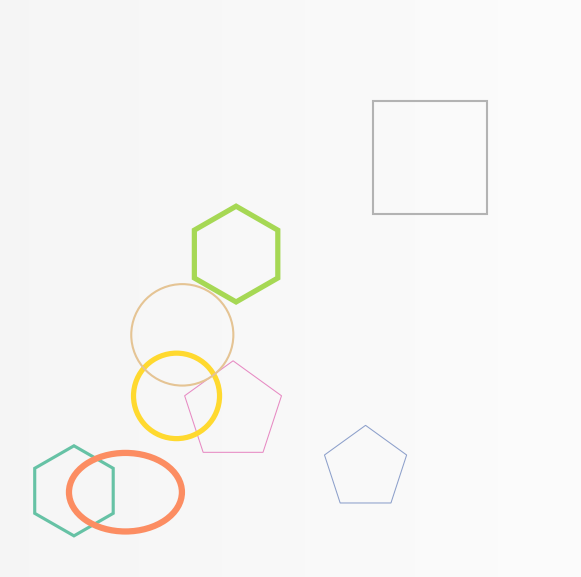[{"shape": "hexagon", "thickness": 1.5, "radius": 0.39, "center": [0.127, 0.149]}, {"shape": "oval", "thickness": 3, "radius": 0.49, "center": [0.216, 0.147]}, {"shape": "pentagon", "thickness": 0.5, "radius": 0.37, "center": [0.629, 0.188]}, {"shape": "pentagon", "thickness": 0.5, "radius": 0.44, "center": [0.401, 0.287]}, {"shape": "hexagon", "thickness": 2.5, "radius": 0.41, "center": [0.406, 0.559]}, {"shape": "circle", "thickness": 2.5, "radius": 0.37, "center": [0.304, 0.314]}, {"shape": "circle", "thickness": 1, "radius": 0.44, "center": [0.314, 0.419]}, {"shape": "square", "thickness": 1, "radius": 0.49, "center": [0.74, 0.726]}]